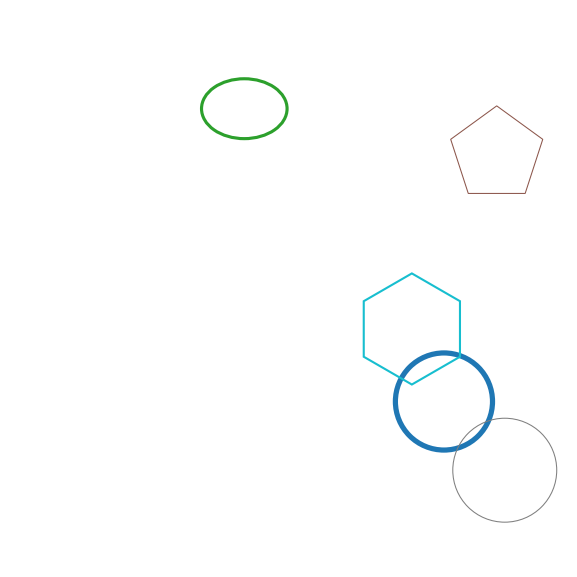[{"shape": "circle", "thickness": 2.5, "radius": 0.42, "center": [0.769, 0.304]}, {"shape": "oval", "thickness": 1.5, "radius": 0.37, "center": [0.423, 0.811]}, {"shape": "pentagon", "thickness": 0.5, "radius": 0.42, "center": [0.86, 0.732]}, {"shape": "circle", "thickness": 0.5, "radius": 0.45, "center": [0.874, 0.185]}, {"shape": "hexagon", "thickness": 1, "radius": 0.48, "center": [0.713, 0.429]}]